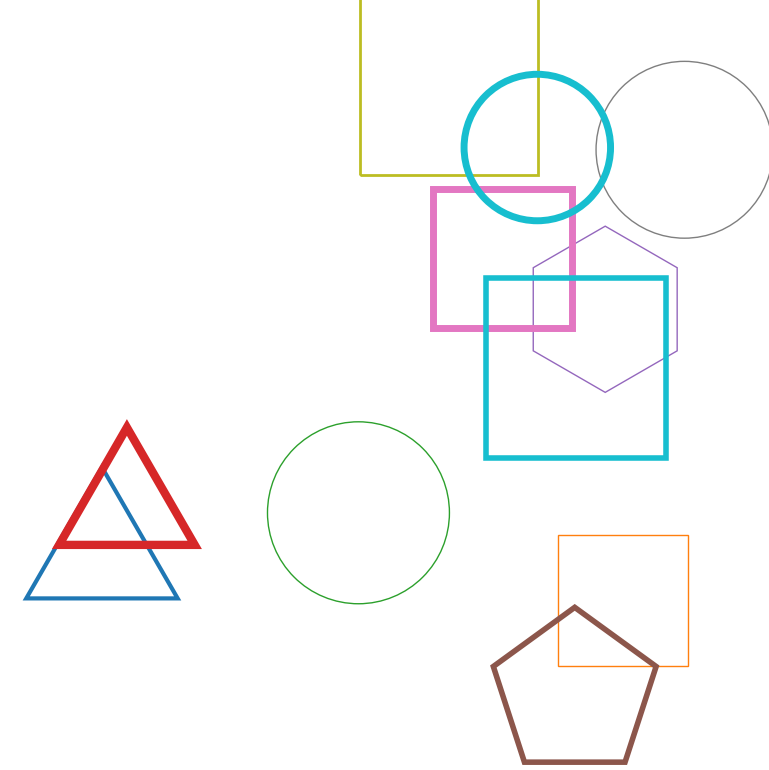[{"shape": "triangle", "thickness": 1.5, "radius": 0.57, "center": [0.132, 0.28]}, {"shape": "square", "thickness": 0.5, "radius": 0.43, "center": [0.809, 0.221]}, {"shape": "circle", "thickness": 0.5, "radius": 0.59, "center": [0.466, 0.334]}, {"shape": "triangle", "thickness": 3, "radius": 0.51, "center": [0.165, 0.343]}, {"shape": "hexagon", "thickness": 0.5, "radius": 0.54, "center": [0.786, 0.598]}, {"shape": "pentagon", "thickness": 2, "radius": 0.56, "center": [0.746, 0.1]}, {"shape": "square", "thickness": 2.5, "radius": 0.45, "center": [0.652, 0.664]}, {"shape": "circle", "thickness": 0.5, "radius": 0.57, "center": [0.889, 0.805]}, {"shape": "square", "thickness": 1, "radius": 0.58, "center": [0.583, 0.888]}, {"shape": "circle", "thickness": 2.5, "radius": 0.48, "center": [0.698, 0.808]}, {"shape": "square", "thickness": 2, "radius": 0.58, "center": [0.748, 0.522]}]